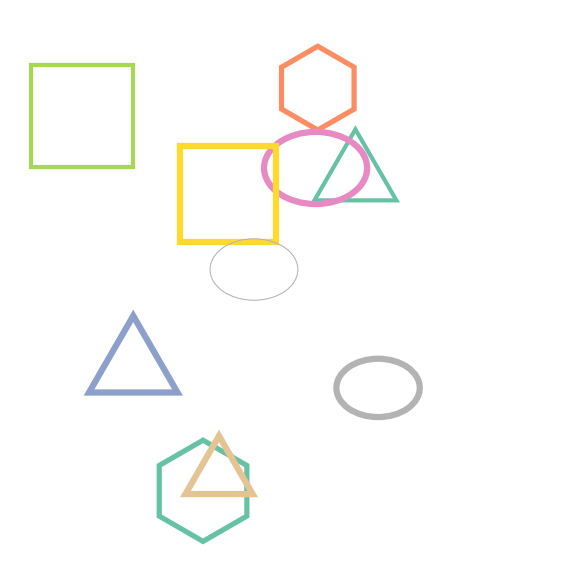[{"shape": "triangle", "thickness": 2, "radius": 0.41, "center": [0.615, 0.693]}, {"shape": "hexagon", "thickness": 2.5, "radius": 0.44, "center": [0.352, 0.149]}, {"shape": "hexagon", "thickness": 2.5, "radius": 0.36, "center": [0.55, 0.847]}, {"shape": "triangle", "thickness": 3, "radius": 0.44, "center": [0.231, 0.364]}, {"shape": "oval", "thickness": 3, "radius": 0.45, "center": [0.546, 0.708]}, {"shape": "square", "thickness": 2, "radius": 0.44, "center": [0.142, 0.798]}, {"shape": "square", "thickness": 3, "radius": 0.42, "center": [0.395, 0.663]}, {"shape": "triangle", "thickness": 3, "radius": 0.34, "center": [0.379, 0.177]}, {"shape": "oval", "thickness": 3, "radius": 0.36, "center": [0.655, 0.327]}, {"shape": "oval", "thickness": 0.5, "radius": 0.38, "center": [0.44, 0.532]}]